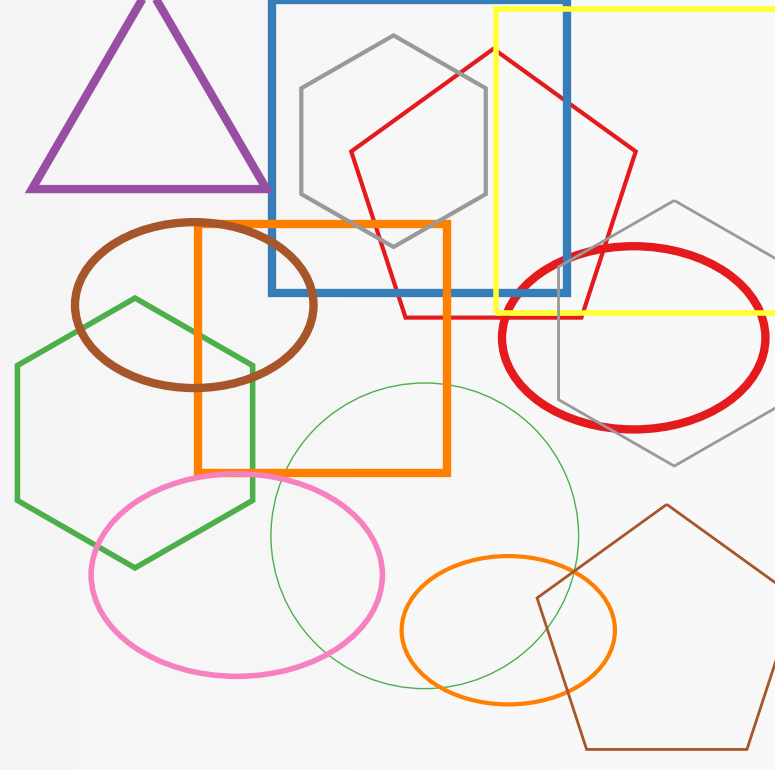[{"shape": "oval", "thickness": 3, "radius": 0.85, "center": [0.818, 0.561]}, {"shape": "pentagon", "thickness": 1.5, "radius": 0.96, "center": [0.637, 0.744]}, {"shape": "square", "thickness": 3, "radius": 0.95, "center": [0.542, 0.809]}, {"shape": "circle", "thickness": 0.5, "radius": 0.99, "center": [0.548, 0.304]}, {"shape": "hexagon", "thickness": 2, "radius": 0.88, "center": [0.174, 0.438]}, {"shape": "triangle", "thickness": 3, "radius": 0.87, "center": [0.193, 0.842]}, {"shape": "square", "thickness": 3, "radius": 0.81, "center": [0.416, 0.547]}, {"shape": "oval", "thickness": 1.5, "radius": 0.69, "center": [0.656, 0.181]}, {"shape": "square", "thickness": 2, "radius": 0.99, "center": [0.837, 0.791]}, {"shape": "pentagon", "thickness": 1, "radius": 0.88, "center": [0.86, 0.169]}, {"shape": "oval", "thickness": 3, "radius": 0.77, "center": [0.251, 0.604]}, {"shape": "oval", "thickness": 2, "radius": 0.94, "center": [0.306, 0.253]}, {"shape": "hexagon", "thickness": 1.5, "radius": 0.69, "center": [0.508, 0.817]}, {"shape": "hexagon", "thickness": 1, "radius": 0.86, "center": [0.87, 0.567]}]